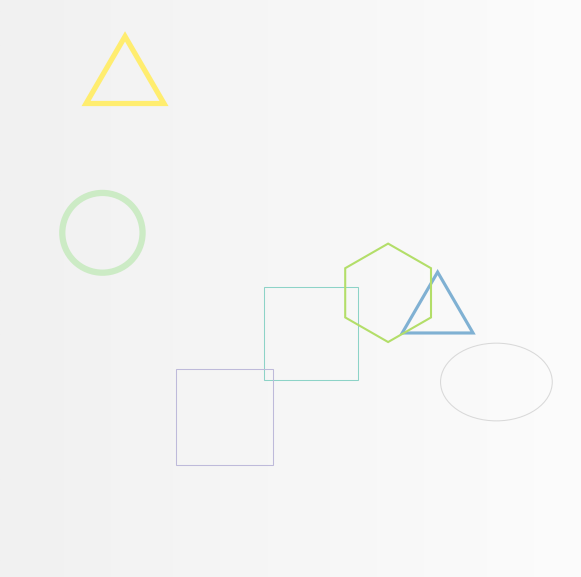[{"shape": "square", "thickness": 0.5, "radius": 0.4, "center": [0.536, 0.422]}, {"shape": "square", "thickness": 0.5, "radius": 0.42, "center": [0.386, 0.277]}, {"shape": "triangle", "thickness": 1.5, "radius": 0.35, "center": [0.753, 0.458]}, {"shape": "hexagon", "thickness": 1, "radius": 0.43, "center": [0.668, 0.492]}, {"shape": "oval", "thickness": 0.5, "radius": 0.48, "center": [0.854, 0.338]}, {"shape": "circle", "thickness": 3, "radius": 0.35, "center": [0.176, 0.596]}, {"shape": "triangle", "thickness": 2.5, "radius": 0.39, "center": [0.215, 0.859]}]